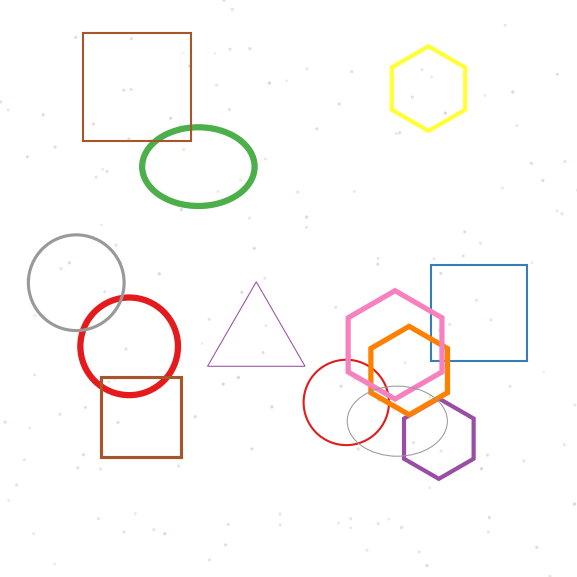[{"shape": "circle", "thickness": 3, "radius": 0.42, "center": [0.224, 0.399]}, {"shape": "circle", "thickness": 1, "radius": 0.37, "center": [0.6, 0.302]}, {"shape": "square", "thickness": 1, "radius": 0.42, "center": [0.829, 0.457]}, {"shape": "oval", "thickness": 3, "radius": 0.49, "center": [0.344, 0.711]}, {"shape": "triangle", "thickness": 0.5, "radius": 0.49, "center": [0.444, 0.414]}, {"shape": "hexagon", "thickness": 2, "radius": 0.35, "center": [0.76, 0.24]}, {"shape": "hexagon", "thickness": 2.5, "radius": 0.38, "center": [0.709, 0.357]}, {"shape": "hexagon", "thickness": 2, "radius": 0.37, "center": [0.742, 0.846]}, {"shape": "square", "thickness": 1, "radius": 0.47, "center": [0.237, 0.849]}, {"shape": "square", "thickness": 1.5, "radius": 0.34, "center": [0.244, 0.277]}, {"shape": "hexagon", "thickness": 2.5, "radius": 0.47, "center": [0.684, 0.402]}, {"shape": "oval", "thickness": 0.5, "radius": 0.43, "center": [0.688, 0.27]}, {"shape": "circle", "thickness": 1.5, "radius": 0.41, "center": [0.132, 0.51]}]